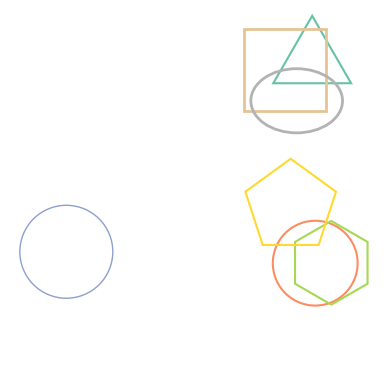[{"shape": "triangle", "thickness": 1.5, "radius": 0.58, "center": [0.811, 0.842]}, {"shape": "circle", "thickness": 1.5, "radius": 0.55, "center": [0.819, 0.316]}, {"shape": "circle", "thickness": 1, "radius": 0.6, "center": [0.172, 0.346]}, {"shape": "hexagon", "thickness": 1.5, "radius": 0.54, "center": [0.861, 0.317]}, {"shape": "pentagon", "thickness": 1.5, "radius": 0.62, "center": [0.755, 0.464]}, {"shape": "square", "thickness": 2, "radius": 0.53, "center": [0.741, 0.819]}, {"shape": "oval", "thickness": 2, "radius": 0.6, "center": [0.771, 0.738]}]